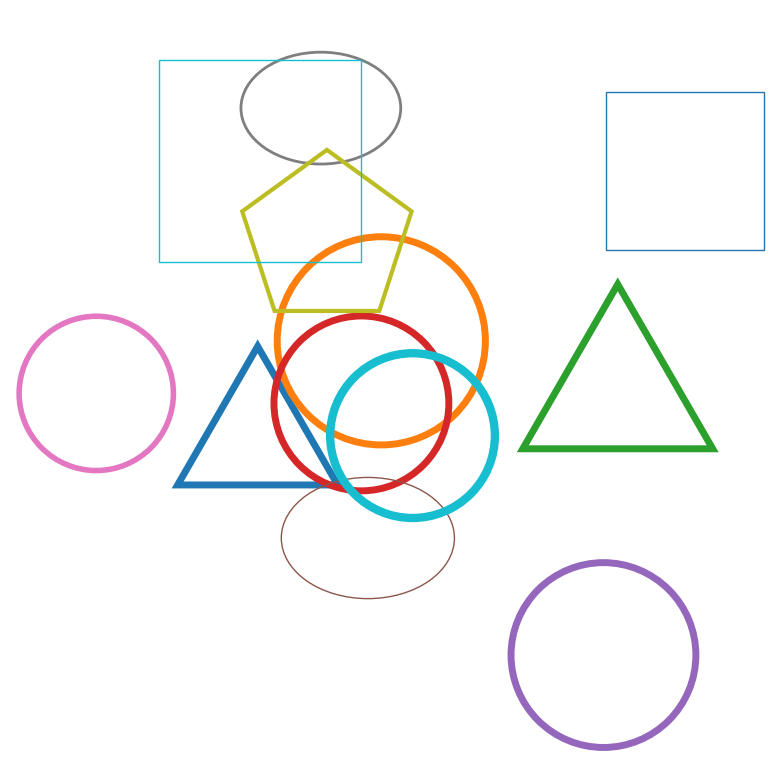[{"shape": "square", "thickness": 0.5, "radius": 0.51, "center": [0.889, 0.778]}, {"shape": "triangle", "thickness": 2.5, "radius": 0.6, "center": [0.335, 0.43]}, {"shape": "circle", "thickness": 2.5, "radius": 0.68, "center": [0.495, 0.557]}, {"shape": "triangle", "thickness": 2.5, "radius": 0.71, "center": [0.802, 0.488]}, {"shape": "circle", "thickness": 2.5, "radius": 0.57, "center": [0.469, 0.476]}, {"shape": "circle", "thickness": 2.5, "radius": 0.6, "center": [0.784, 0.149]}, {"shape": "oval", "thickness": 0.5, "radius": 0.56, "center": [0.478, 0.301]}, {"shape": "circle", "thickness": 2, "radius": 0.5, "center": [0.125, 0.489]}, {"shape": "oval", "thickness": 1, "radius": 0.52, "center": [0.417, 0.86]}, {"shape": "pentagon", "thickness": 1.5, "radius": 0.58, "center": [0.425, 0.69]}, {"shape": "square", "thickness": 0.5, "radius": 0.65, "center": [0.338, 0.791]}, {"shape": "circle", "thickness": 3, "radius": 0.53, "center": [0.536, 0.434]}]